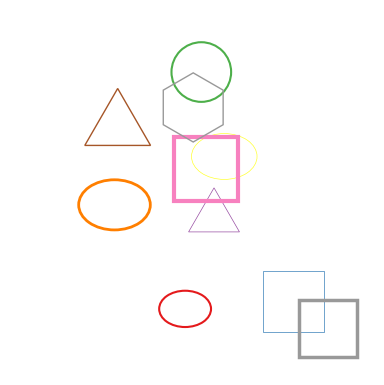[{"shape": "oval", "thickness": 1.5, "radius": 0.34, "center": [0.481, 0.198]}, {"shape": "square", "thickness": 0.5, "radius": 0.39, "center": [0.762, 0.218]}, {"shape": "circle", "thickness": 1.5, "radius": 0.39, "center": [0.523, 0.813]}, {"shape": "triangle", "thickness": 0.5, "radius": 0.38, "center": [0.556, 0.436]}, {"shape": "oval", "thickness": 2, "radius": 0.47, "center": [0.297, 0.468]}, {"shape": "oval", "thickness": 0.5, "radius": 0.43, "center": [0.583, 0.594]}, {"shape": "triangle", "thickness": 1, "radius": 0.49, "center": [0.306, 0.672]}, {"shape": "square", "thickness": 3, "radius": 0.42, "center": [0.535, 0.561]}, {"shape": "square", "thickness": 2.5, "radius": 0.37, "center": [0.852, 0.146]}, {"shape": "hexagon", "thickness": 1, "radius": 0.45, "center": [0.502, 0.721]}]